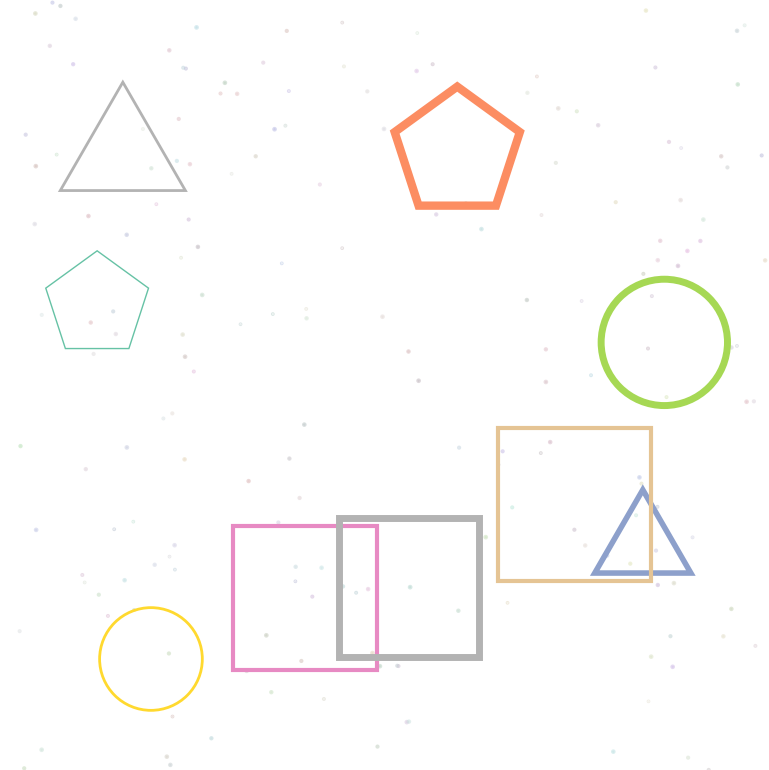[{"shape": "pentagon", "thickness": 0.5, "radius": 0.35, "center": [0.126, 0.604]}, {"shape": "pentagon", "thickness": 3, "radius": 0.43, "center": [0.594, 0.802]}, {"shape": "triangle", "thickness": 2, "radius": 0.36, "center": [0.835, 0.292]}, {"shape": "square", "thickness": 1.5, "radius": 0.47, "center": [0.396, 0.223]}, {"shape": "circle", "thickness": 2.5, "radius": 0.41, "center": [0.863, 0.555]}, {"shape": "circle", "thickness": 1, "radius": 0.33, "center": [0.196, 0.144]}, {"shape": "square", "thickness": 1.5, "radius": 0.5, "center": [0.746, 0.345]}, {"shape": "square", "thickness": 2.5, "radius": 0.45, "center": [0.531, 0.237]}, {"shape": "triangle", "thickness": 1, "radius": 0.47, "center": [0.16, 0.799]}]